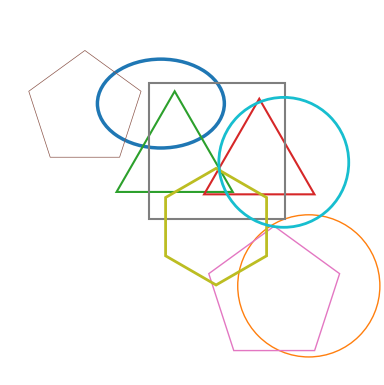[{"shape": "oval", "thickness": 2.5, "radius": 0.82, "center": [0.418, 0.731]}, {"shape": "circle", "thickness": 1, "radius": 0.92, "center": [0.802, 0.257]}, {"shape": "triangle", "thickness": 1.5, "radius": 0.87, "center": [0.454, 0.589]}, {"shape": "triangle", "thickness": 1.5, "radius": 0.83, "center": [0.673, 0.578]}, {"shape": "pentagon", "thickness": 0.5, "radius": 0.77, "center": [0.221, 0.716]}, {"shape": "pentagon", "thickness": 1, "radius": 0.89, "center": [0.712, 0.234]}, {"shape": "square", "thickness": 1.5, "radius": 0.88, "center": [0.565, 0.608]}, {"shape": "hexagon", "thickness": 2, "radius": 0.76, "center": [0.561, 0.411]}, {"shape": "circle", "thickness": 2, "radius": 0.84, "center": [0.737, 0.578]}]